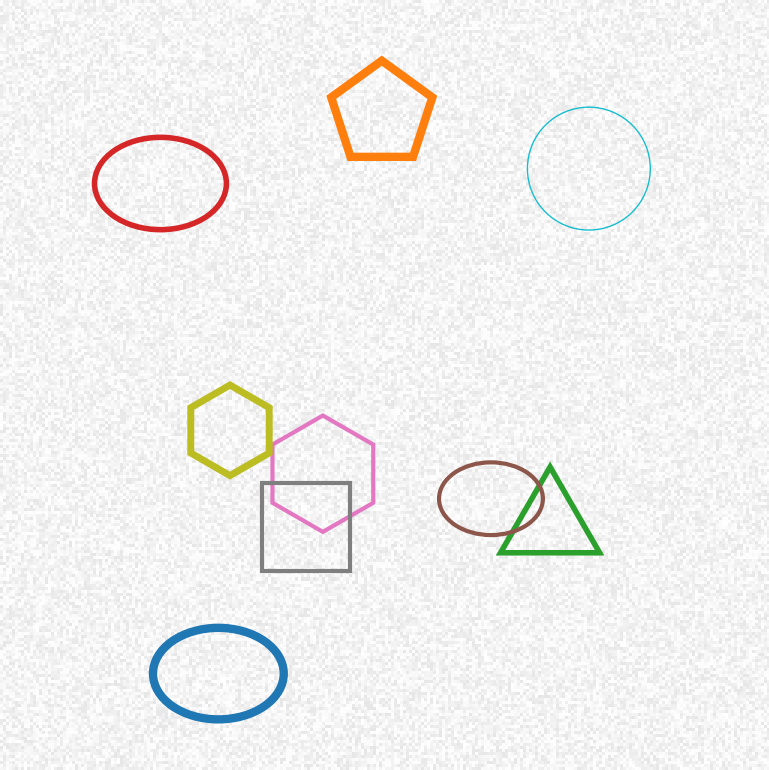[{"shape": "oval", "thickness": 3, "radius": 0.42, "center": [0.284, 0.125]}, {"shape": "pentagon", "thickness": 3, "radius": 0.35, "center": [0.496, 0.852]}, {"shape": "triangle", "thickness": 2, "radius": 0.37, "center": [0.714, 0.319]}, {"shape": "oval", "thickness": 2, "radius": 0.43, "center": [0.208, 0.762]}, {"shape": "oval", "thickness": 1.5, "radius": 0.34, "center": [0.638, 0.352]}, {"shape": "hexagon", "thickness": 1.5, "radius": 0.38, "center": [0.419, 0.385]}, {"shape": "square", "thickness": 1.5, "radius": 0.29, "center": [0.397, 0.315]}, {"shape": "hexagon", "thickness": 2.5, "radius": 0.29, "center": [0.299, 0.441]}, {"shape": "circle", "thickness": 0.5, "radius": 0.4, "center": [0.765, 0.781]}]